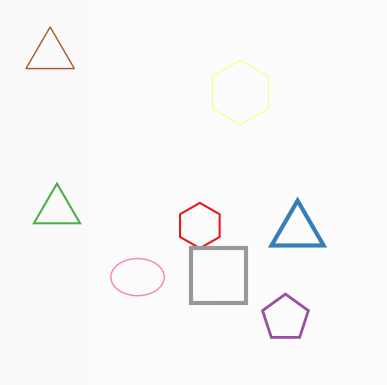[{"shape": "hexagon", "thickness": 1.5, "radius": 0.29, "center": [0.516, 0.414]}, {"shape": "triangle", "thickness": 3, "radius": 0.39, "center": [0.768, 0.401]}, {"shape": "triangle", "thickness": 1.5, "radius": 0.34, "center": [0.147, 0.454]}, {"shape": "pentagon", "thickness": 2, "radius": 0.31, "center": [0.737, 0.174]}, {"shape": "hexagon", "thickness": 0.5, "radius": 0.42, "center": [0.62, 0.76]}, {"shape": "triangle", "thickness": 1, "radius": 0.36, "center": [0.129, 0.858]}, {"shape": "oval", "thickness": 1, "radius": 0.34, "center": [0.355, 0.28]}, {"shape": "square", "thickness": 3, "radius": 0.35, "center": [0.563, 0.285]}]